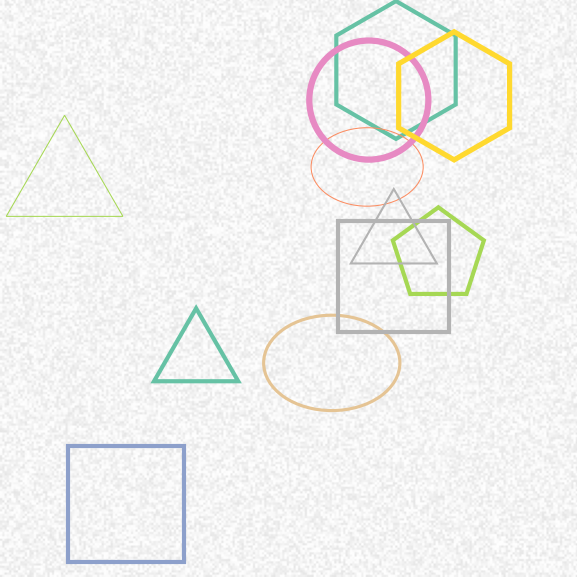[{"shape": "hexagon", "thickness": 2, "radius": 0.6, "center": [0.686, 0.878]}, {"shape": "triangle", "thickness": 2, "radius": 0.42, "center": [0.34, 0.381]}, {"shape": "oval", "thickness": 0.5, "radius": 0.49, "center": [0.636, 0.71]}, {"shape": "square", "thickness": 2, "radius": 0.5, "center": [0.218, 0.126]}, {"shape": "circle", "thickness": 3, "radius": 0.52, "center": [0.639, 0.826]}, {"shape": "pentagon", "thickness": 2, "radius": 0.41, "center": [0.759, 0.557]}, {"shape": "triangle", "thickness": 0.5, "radius": 0.58, "center": [0.112, 0.683]}, {"shape": "hexagon", "thickness": 2.5, "radius": 0.55, "center": [0.786, 0.833]}, {"shape": "oval", "thickness": 1.5, "radius": 0.59, "center": [0.574, 0.371]}, {"shape": "square", "thickness": 2, "radius": 0.48, "center": [0.682, 0.52]}, {"shape": "triangle", "thickness": 1, "radius": 0.43, "center": [0.682, 0.586]}]